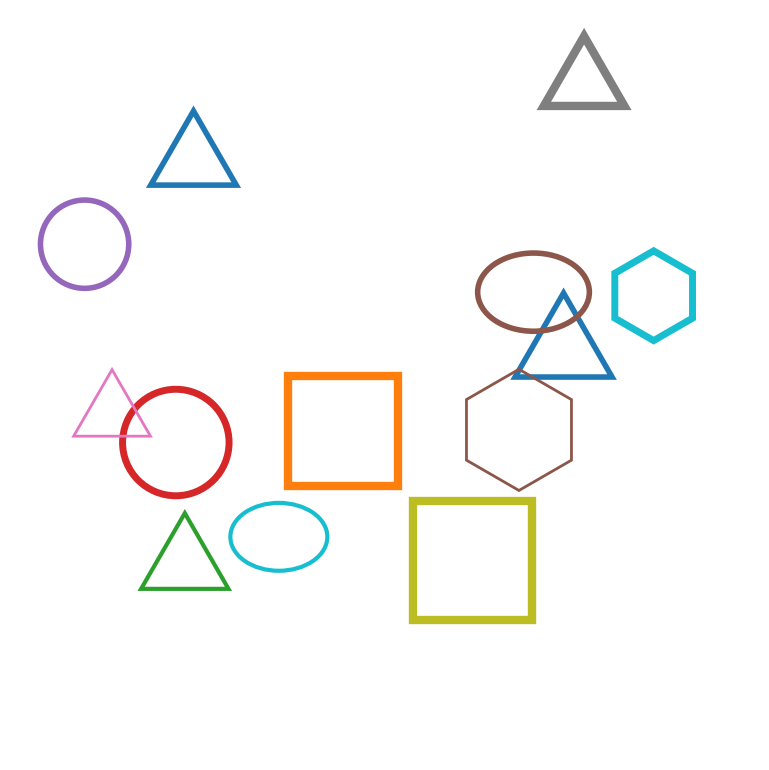[{"shape": "triangle", "thickness": 2, "radius": 0.36, "center": [0.732, 0.547]}, {"shape": "triangle", "thickness": 2, "radius": 0.32, "center": [0.251, 0.792]}, {"shape": "square", "thickness": 3, "radius": 0.36, "center": [0.445, 0.441]}, {"shape": "triangle", "thickness": 1.5, "radius": 0.33, "center": [0.24, 0.268]}, {"shape": "circle", "thickness": 2.5, "radius": 0.35, "center": [0.228, 0.425]}, {"shape": "circle", "thickness": 2, "radius": 0.29, "center": [0.11, 0.683]}, {"shape": "oval", "thickness": 2, "radius": 0.36, "center": [0.693, 0.621]}, {"shape": "hexagon", "thickness": 1, "radius": 0.39, "center": [0.674, 0.442]}, {"shape": "triangle", "thickness": 1, "radius": 0.29, "center": [0.146, 0.462]}, {"shape": "triangle", "thickness": 3, "radius": 0.3, "center": [0.759, 0.893]}, {"shape": "square", "thickness": 3, "radius": 0.39, "center": [0.614, 0.272]}, {"shape": "oval", "thickness": 1.5, "radius": 0.31, "center": [0.362, 0.303]}, {"shape": "hexagon", "thickness": 2.5, "radius": 0.29, "center": [0.849, 0.616]}]